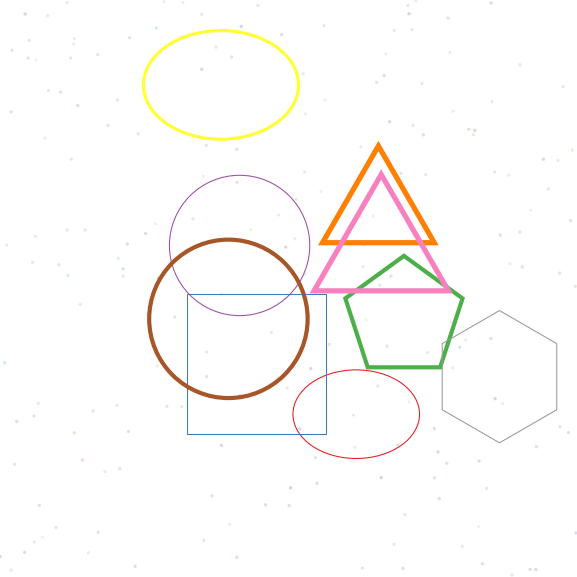[{"shape": "oval", "thickness": 0.5, "radius": 0.55, "center": [0.617, 0.282]}, {"shape": "square", "thickness": 0.5, "radius": 0.61, "center": [0.444, 0.368]}, {"shape": "pentagon", "thickness": 2, "radius": 0.53, "center": [0.699, 0.449]}, {"shape": "circle", "thickness": 0.5, "radius": 0.61, "center": [0.415, 0.574]}, {"shape": "triangle", "thickness": 2.5, "radius": 0.56, "center": [0.655, 0.635]}, {"shape": "oval", "thickness": 1.5, "radius": 0.67, "center": [0.383, 0.852]}, {"shape": "circle", "thickness": 2, "radius": 0.69, "center": [0.396, 0.447]}, {"shape": "triangle", "thickness": 2.5, "radius": 0.67, "center": [0.66, 0.563]}, {"shape": "hexagon", "thickness": 0.5, "radius": 0.57, "center": [0.865, 0.347]}]